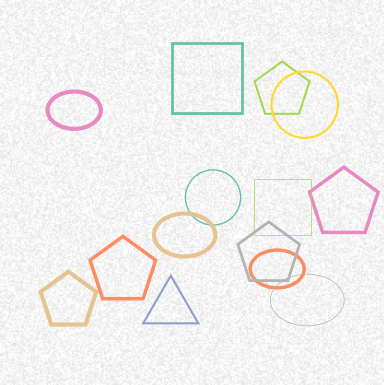[{"shape": "square", "thickness": 2, "radius": 0.45, "center": [0.539, 0.797]}, {"shape": "circle", "thickness": 1, "radius": 0.36, "center": [0.553, 0.487]}, {"shape": "pentagon", "thickness": 2.5, "radius": 0.45, "center": [0.319, 0.297]}, {"shape": "oval", "thickness": 2.5, "radius": 0.35, "center": [0.72, 0.301]}, {"shape": "triangle", "thickness": 1.5, "radius": 0.41, "center": [0.444, 0.201]}, {"shape": "oval", "thickness": 3, "radius": 0.35, "center": [0.193, 0.714]}, {"shape": "pentagon", "thickness": 2.5, "radius": 0.47, "center": [0.893, 0.472]}, {"shape": "pentagon", "thickness": 1.5, "radius": 0.38, "center": [0.733, 0.765]}, {"shape": "square", "thickness": 0.5, "radius": 0.37, "center": [0.734, 0.462]}, {"shape": "circle", "thickness": 1.5, "radius": 0.43, "center": [0.791, 0.728]}, {"shape": "oval", "thickness": 3, "radius": 0.4, "center": [0.48, 0.39]}, {"shape": "pentagon", "thickness": 3, "radius": 0.38, "center": [0.178, 0.218]}, {"shape": "pentagon", "thickness": 2, "radius": 0.42, "center": [0.698, 0.339]}, {"shape": "oval", "thickness": 0.5, "radius": 0.48, "center": [0.798, 0.221]}]